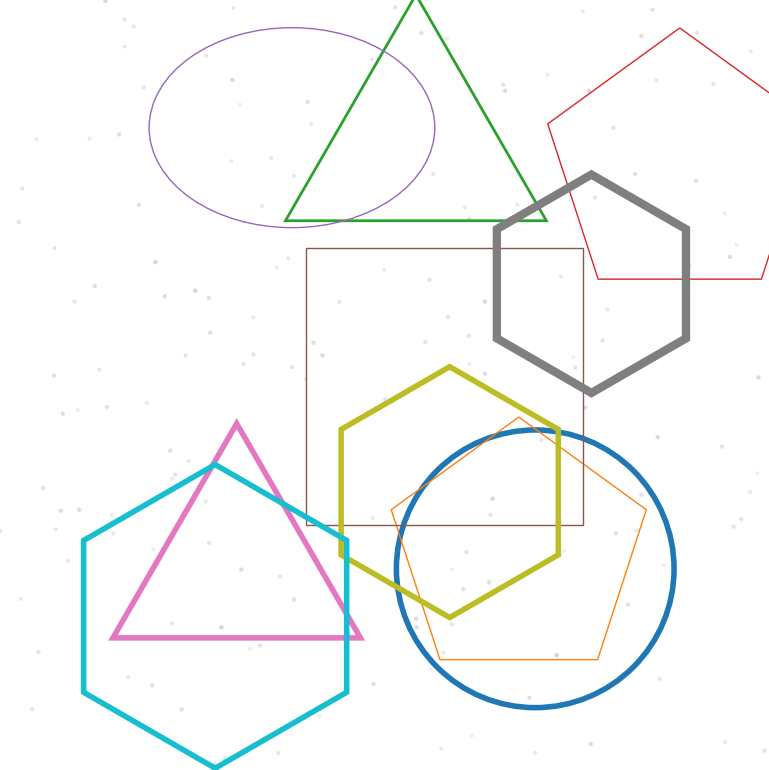[{"shape": "circle", "thickness": 2, "radius": 0.9, "center": [0.695, 0.261]}, {"shape": "pentagon", "thickness": 0.5, "radius": 0.87, "center": [0.674, 0.284]}, {"shape": "triangle", "thickness": 1, "radius": 0.98, "center": [0.54, 0.811]}, {"shape": "pentagon", "thickness": 0.5, "radius": 0.9, "center": [0.883, 0.783]}, {"shape": "oval", "thickness": 0.5, "radius": 0.93, "center": [0.379, 0.834]}, {"shape": "square", "thickness": 0.5, "radius": 0.9, "center": [0.578, 0.498]}, {"shape": "triangle", "thickness": 2, "radius": 0.93, "center": [0.307, 0.264]}, {"shape": "hexagon", "thickness": 3, "radius": 0.71, "center": [0.768, 0.631]}, {"shape": "hexagon", "thickness": 2, "radius": 0.81, "center": [0.584, 0.361]}, {"shape": "hexagon", "thickness": 2, "radius": 0.99, "center": [0.279, 0.199]}]